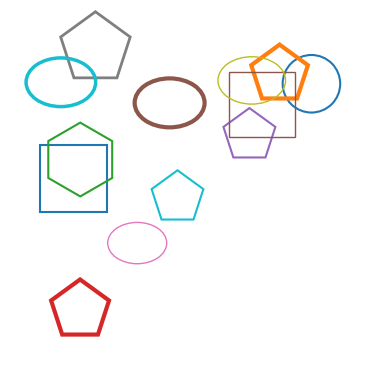[{"shape": "square", "thickness": 1.5, "radius": 0.44, "center": [0.19, 0.537]}, {"shape": "circle", "thickness": 1.5, "radius": 0.37, "center": [0.809, 0.782]}, {"shape": "pentagon", "thickness": 3, "radius": 0.39, "center": [0.726, 0.807]}, {"shape": "hexagon", "thickness": 1.5, "radius": 0.48, "center": [0.208, 0.586]}, {"shape": "pentagon", "thickness": 3, "radius": 0.4, "center": [0.208, 0.195]}, {"shape": "pentagon", "thickness": 1.5, "radius": 0.35, "center": [0.648, 0.648]}, {"shape": "square", "thickness": 1, "radius": 0.43, "center": [0.681, 0.729]}, {"shape": "oval", "thickness": 3, "radius": 0.45, "center": [0.441, 0.733]}, {"shape": "oval", "thickness": 1, "radius": 0.38, "center": [0.356, 0.369]}, {"shape": "pentagon", "thickness": 2, "radius": 0.47, "center": [0.248, 0.875]}, {"shape": "oval", "thickness": 1, "radius": 0.44, "center": [0.654, 0.791]}, {"shape": "pentagon", "thickness": 1.5, "radius": 0.35, "center": [0.461, 0.487]}, {"shape": "oval", "thickness": 2.5, "radius": 0.45, "center": [0.158, 0.786]}]